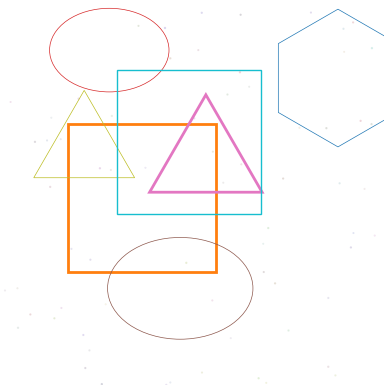[{"shape": "hexagon", "thickness": 0.5, "radius": 0.89, "center": [0.878, 0.797]}, {"shape": "square", "thickness": 2, "radius": 0.96, "center": [0.368, 0.486]}, {"shape": "oval", "thickness": 0.5, "radius": 0.78, "center": [0.284, 0.87]}, {"shape": "oval", "thickness": 0.5, "radius": 0.94, "center": [0.468, 0.251]}, {"shape": "triangle", "thickness": 2, "radius": 0.84, "center": [0.535, 0.585]}, {"shape": "triangle", "thickness": 0.5, "radius": 0.76, "center": [0.219, 0.614]}, {"shape": "square", "thickness": 1, "radius": 0.94, "center": [0.491, 0.63]}]